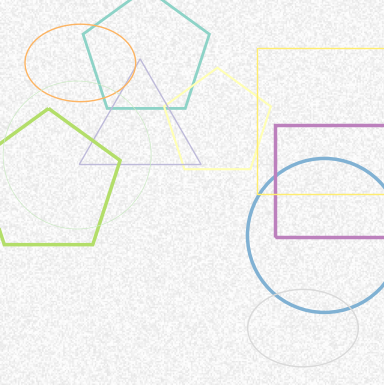[{"shape": "pentagon", "thickness": 2, "radius": 0.86, "center": [0.38, 0.858]}, {"shape": "pentagon", "thickness": 1.5, "radius": 0.73, "center": [0.565, 0.678]}, {"shape": "triangle", "thickness": 1, "radius": 0.91, "center": [0.364, 0.664]}, {"shape": "circle", "thickness": 2.5, "radius": 1.0, "center": [0.843, 0.388]}, {"shape": "oval", "thickness": 1, "radius": 0.72, "center": [0.209, 0.837]}, {"shape": "pentagon", "thickness": 2.5, "radius": 0.98, "center": [0.126, 0.523]}, {"shape": "oval", "thickness": 1, "radius": 0.72, "center": [0.787, 0.148]}, {"shape": "square", "thickness": 2.5, "radius": 0.73, "center": [0.859, 0.529]}, {"shape": "circle", "thickness": 0.5, "radius": 0.96, "center": [0.2, 0.597]}, {"shape": "square", "thickness": 1, "radius": 0.95, "center": [0.859, 0.686]}]